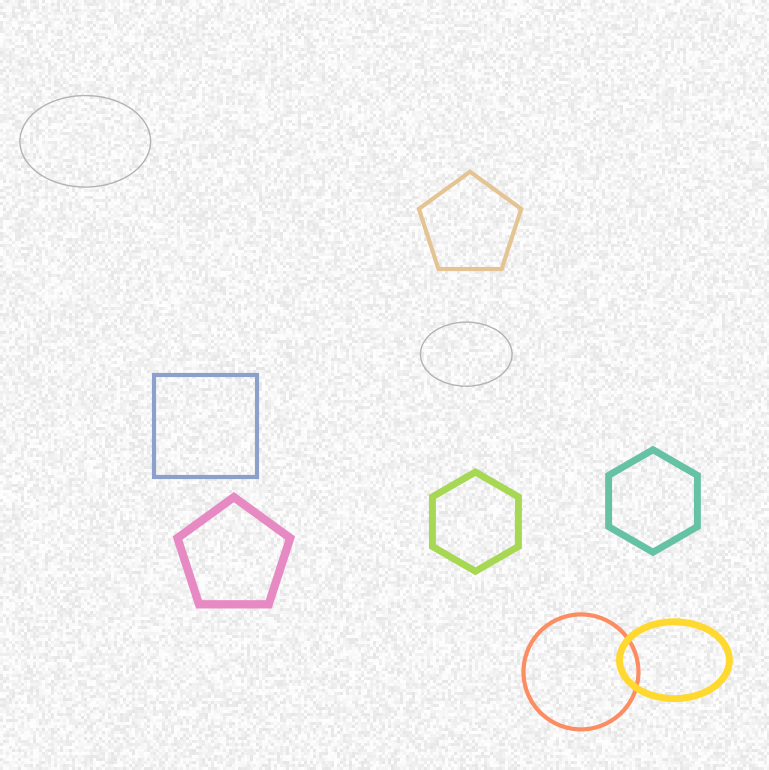[{"shape": "hexagon", "thickness": 2.5, "radius": 0.33, "center": [0.848, 0.349]}, {"shape": "circle", "thickness": 1.5, "radius": 0.37, "center": [0.755, 0.127]}, {"shape": "square", "thickness": 1.5, "radius": 0.33, "center": [0.267, 0.447]}, {"shape": "pentagon", "thickness": 3, "radius": 0.38, "center": [0.304, 0.277]}, {"shape": "hexagon", "thickness": 2.5, "radius": 0.32, "center": [0.617, 0.323]}, {"shape": "oval", "thickness": 2.5, "radius": 0.36, "center": [0.876, 0.143]}, {"shape": "pentagon", "thickness": 1.5, "radius": 0.35, "center": [0.61, 0.707]}, {"shape": "oval", "thickness": 0.5, "radius": 0.3, "center": [0.606, 0.54]}, {"shape": "oval", "thickness": 0.5, "radius": 0.42, "center": [0.111, 0.816]}]